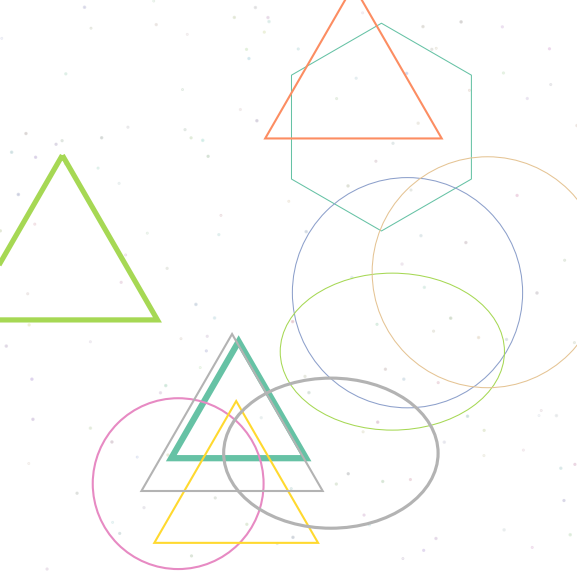[{"shape": "triangle", "thickness": 3, "radius": 0.67, "center": [0.413, 0.273]}, {"shape": "hexagon", "thickness": 0.5, "radius": 0.9, "center": [0.661, 0.779]}, {"shape": "triangle", "thickness": 1, "radius": 0.88, "center": [0.612, 0.848]}, {"shape": "circle", "thickness": 0.5, "radius": 1.0, "center": [0.706, 0.492]}, {"shape": "circle", "thickness": 1, "radius": 0.74, "center": [0.309, 0.162]}, {"shape": "triangle", "thickness": 2.5, "radius": 0.95, "center": [0.108, 0.54]}, {"shape": "oval", "thickness": 0.5, "radius": 0.97, "center": [0.679, 0.39]}, {"shape": "triangle", "thickness": 1, "radius": 0.82, "center": [0.409, 0.141]}, {"shape": "circle", "thickness": 0.5, "radius": 1.0, "center": [0.844, 0.528]}, {"shape": "oval", "thickness": 1.5, "radius": 0.93, "center": [0.573, 0.214]}, {"shape": "triangle", "thickness": 1, "radius": 0.91, "center": [0.402, 0.24]}]